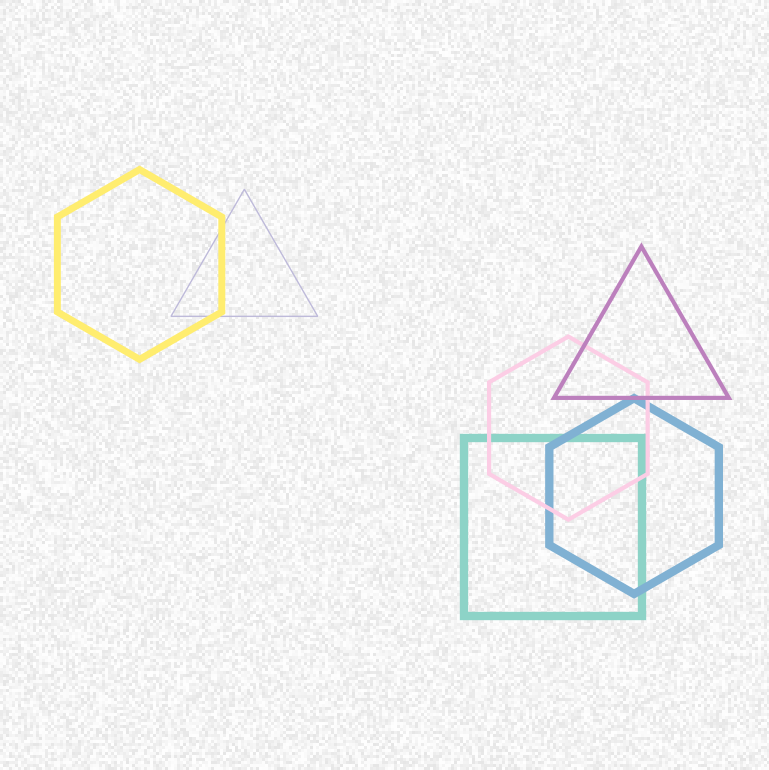[{"shape": "square", "thickness": 3, "radius": 0.58, "center": [0.718, 0.315]}, {"shape": "triangle", "thickness": 0.5, "radius": 0.55, "center": [0.317, 0.644]}, {"shape": "hexagon", "thickness": 3, "radius": 0.64, "center": [0.823, 0.356]}, {"shape": "hexagon", "thickness": 1.5, "radius": 0.59, "center": [0.738, 0.444]}, {"shape": "triangle", "thickness": 1.5, "radius": 0.66, "center": [0.833, 0.549]}, {"shape": "hexagon", "thickness": 2.5, "radius": 0.62, "center": [0.181, 0.657]}]